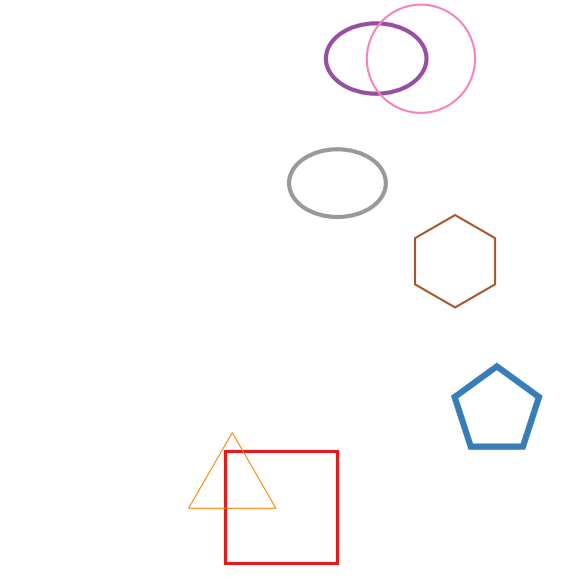[{"shape": "square", "thickness": 1.5, "radius": 0.48, "center": [0.486, 0.121]}, {"shape": "pentagon", "thickness": 3, "radius": 0.38, "center": [0.86, 0.288]}, {"shape": "oval", "thickness": 2, "radius": 0.44, "center": [0.651, 0.898]}, {"shape": "triangle", "thickness": 0.5, "radius": 0.44, "center": [0.402, 0.163]}, {"shape": "hexagon", "thickness": 1, "radius": 0.4, "center": [0.788, 0.547]}, {"shape": "circle", "thickness": 1, "radius": 0.47, "center": [0.729, 0.897]}, {"shape": "oval", "thickness": 2, "radius": 0.42, "center": [0.584, 0.682]}]